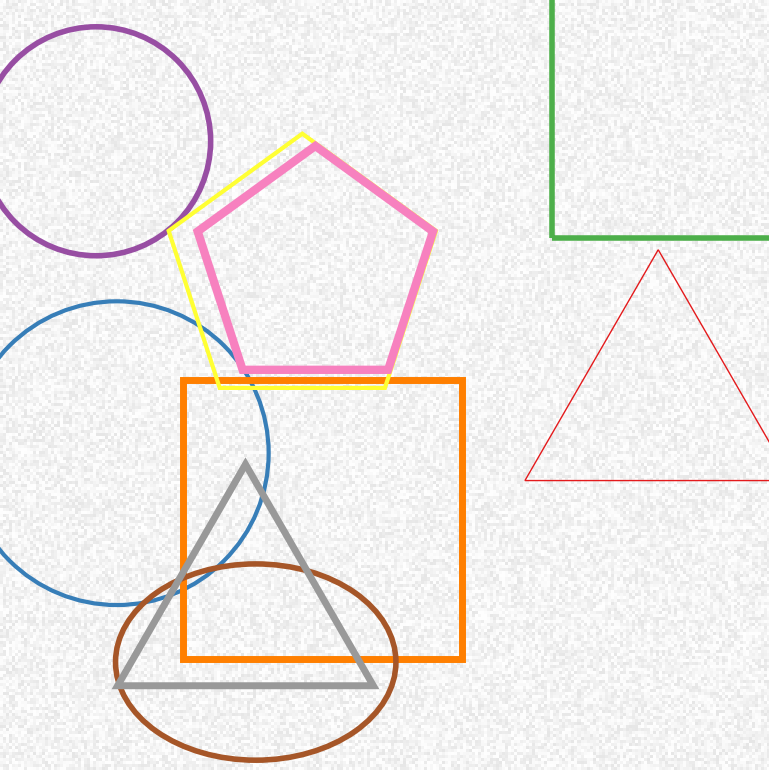[{"shape": "triangle", "thickness": 0.5, "radius": 1.0, "center": [0.855, 0.476]}, {"shape": "circle", "thickness": 1.5, "radius": 0.99, "center": [0.152, 0.411]}, {"shape": "square", "thickness": 2, "radius": 0.83, "center": [0.882, 0.856]}, {"shape": "circle", "thickness": 2, "radius": 0.74, "center": [0.125, 0.817]}, {"shape": "square", "thickness": 2.5, "radius": 0.91, "center": [0.419, 0.325]}, {"shape": "pentagon", "thickness": 1.5, "radius": 0.91, "center": [0.393, 0.644]}, {"shape": "oval", "thickness": 2, "radius": 0.91, "center": [0.332, 0.14]}, {"shape": "pentagon", "thickness": 3, "radius": 0.8, "center": [0.41, 0.65]}, {"shape": "triangle", "thickness": 2.5, "radius": 0.96, "center": [0.319, 0.205]}]